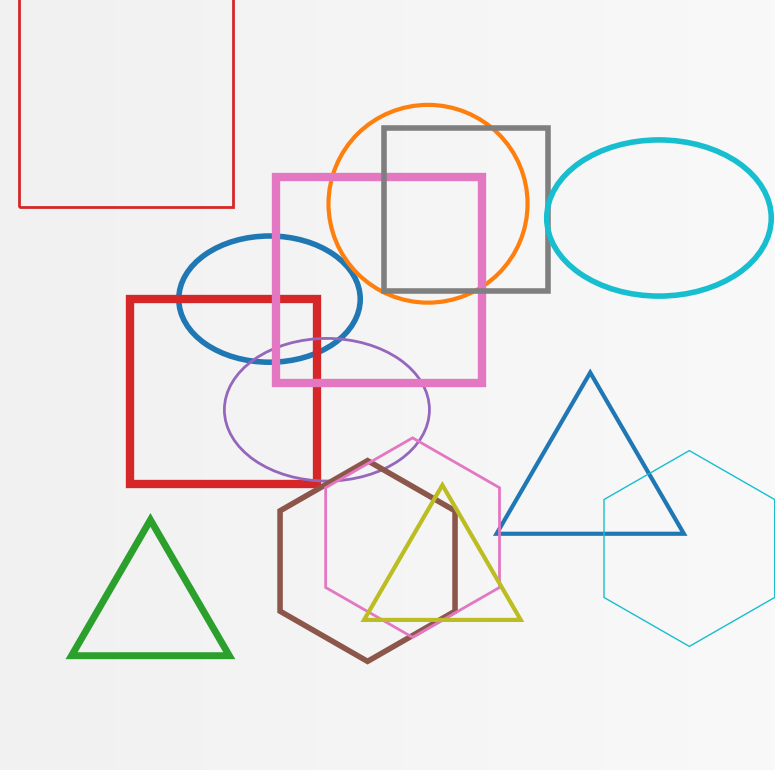[{"shape": "oval", "thickness": 2, "radius": 0.59, "center": [0.348, 0.612]}, {"shape": "triangle", "thickness": 1.5, "radius": 0.7, "center": [0.762, 0.377]}, {"shape": "circle", "thickness": 1.5, "radius": 0.64, "center": [0.552, 0.735]}, {"shape": "triangle", "thickness": 2.5, "radius": 0.59, "center": [0.194, 0.207]}, {"shape": "square", "thickness": 1, "radius": 0.69, "center": [0.163, 0.87]}, {"shape": "square", "thickness": 3, "radius": 0.6, "center": [0.289, 0.492]}, {"shape": "oval", "thickness": 1, "radius": 0.66, "center": [0.422, 0.468]}, {"shape": "hexagon", "thickness": 2, "radius": 0.65, "center": [0.474, 0.271]}, {"shape": "hexagon", "thickness": 1, "radius": 0.65, "center": [0.532, 0.302]}, {"shape": "square", "thickness": 3, "radius": 0.67, "center": [0.489, 0.637]}, {"shape": "square", "thickness": 2, "radius": 0.53, "center": [0.601, 0.728]}, {"shape": "triangle", "thickness": 1.5, "radius": 0.58, "center": [0.571, 0.253]}, {"shape": "oval", "thickness": 2, "radius": 0.72, "center": [0.85, 0.717]}, {"shape": "hexagon", "thickness": 0.5, "radius": 0.64, "center": [0.889, 0.288]}]